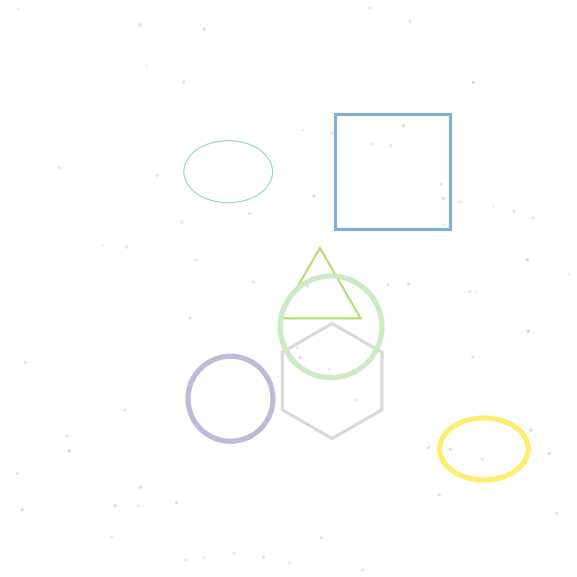[{"shape": "oval", "thickness": 0.5, "radius": 0.38, "center": [0.395, 0.702]}, {"shape": "circle", "thickness": 2.5, "radius": 0.37, "center": [0.399, 0.309]}, {"shape": "square", "thickness": 1.5, "radius": 0.5, "center": [0.68, 0.702]}, {"shape": "triangle", "thickness": 1, "radius": 0.41, "center": [0.554, 0.489]}, {"shape": "hexagon", "thickness": 1.5, "radius": 0.5, "center": [0.575, 0.339]}, {"shape": "circle", "thickness": 2.5, "radius": 0.44, "center": [0.573, 0.433]}, {"shape": "oval", "thickness": 2.5, "radius": 0.38, "center": [0.838, 0.222]}]